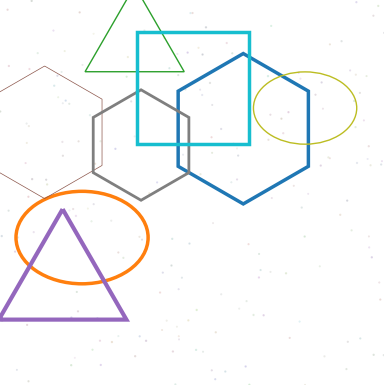[{"shape": "hexagon", "thickness": 2.5, "radius": 0.98, "center": [0.632, 0.666]}, {"shape": "oval", "thickness": 2.5, "radius": 0.86, "center": [0.213, 0.383]}, {"shape": "triangle", "thickness": 1, "radius": 0.74, "center": [0.35, 0.888]}, {"shape": "triangle", "thickness": 3, "radius": 0.96, "center": [0.163, 0.265]}, {"shape": "hexagon", "thickness": 0.5, "radius": 0.86, "center": [0.116, 0.656]}, {"shape": "hexagon", "thickness": 2, "radius": 0.72, "center": [0.366, 0.623]}, {"shape": "oval", "thickness": 1, "radius": 0.67, "center": [0.792, 0.719]}, {"shape": "square", "thickness": 2.5, "radius": 0.73, "center": [0.502, 0.771]}]